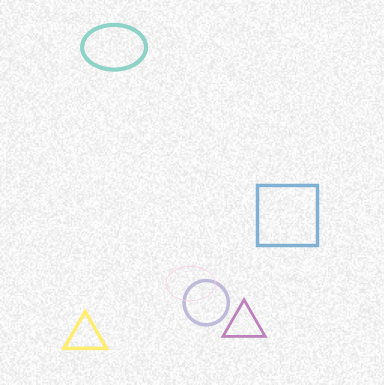[{"shape": "oval", "thickness": 3, "radius": 0.41, "center": [0.296, 0.877]}, {"shape": "circle", "thickness": 2.5, "radius": 0.29, "center": [0.536, 0.214]}, {"shape": "square", "thickness": 2.5, "radius": 0.39, "center": [0.745, 0.442]}, {"shape": "oval", "thickness": 0.5, "radius": 0.32, "center": [0.495, 0.263]}, {"shape": "triangle", "thickness": 2, "radius": 0.32, "center": [0.634, 0.158]}, {"shape": "triangle", "thickness": 2.5, "radius": 0.32, "center": [0.221, 0.127]}]